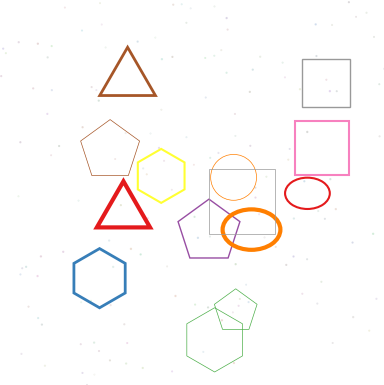[{"shape": "triangle", "thickness": 3, "radius": 0.4, "center": [0.321, 0.449]}, {"shape": "oval", "thickness": 1.5, "radius": 0.29, "center": [0.799, 0.498]}, {"shape": "hexagon", "thickness": 2, "radius": 0.38, "center": [0.259, 0.277]}, {"shape": "pentagon", "thickness": 0.5, "radius": 0.29, "center": [0.612, 0.192]}, {"shape": "hexagon", "thickness": 0.5, "radius": 0.42, "center": [0.558, 0.117]}, {"shape": "pentagon", "thickness": 1, "radius": 0.42, "center": [0.543, 0.398]}, {"shape": "oval", "thickness": 3, "radius": 0.38, "center": [0.653, 0.404]}, {"shape": "circle", "thickness": 0.5, "radius": 0.3, "center": [0.607, 0.539]}, {"shape": "hexagon", "thickness": 1.5, "radius": 0.35, "center": [0.419, 0.543]}, {"shape": "pentagon", "thickness": 0.5, "radius": 0.4, "center": [0.286, 0.609]}, {"shape": "triangle", "thickness": 2, "radius": 0.42, "center": [0.331, 0.794]}, {"shape": "square", "thickness": 1.5, "radius": 0.35, "center": [0.837, 0.615]}, {"shape": "square", "thickness": 1, "radius": 0.31, "center": [0.846, 0.785]}, {"shape": "square", "thickness": 0.5, "radius": 0.42, "center": [0.628, 0.477]}]